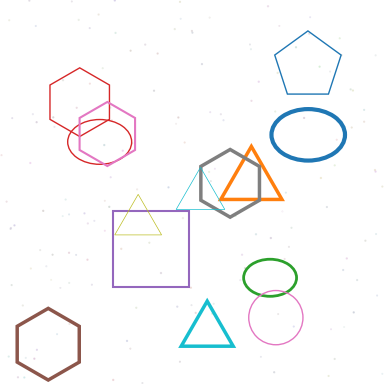[{"shape": "oval", "thickness": 3, "radius": 0.48, "center": [0.801, 0.65]}, {"shape": "pentagon", "thickness": 1, "radius": 0.45, "center": [0.8, 0.829]}, {"shape": "triangle", "thickness": 2.5, "radius": 0.46, "center": [0.653, 0.528]}, {"shape": "oval", "thickness": 2, "radius": 0.34, "center": [0.702, 0.278]}, {"shape": "oval", "thickness": 1, "radius": 0.42, "center": [0.259, 0.631]}, {"shape": "hexagon", "thickness": 1, "radius": 0.45, "center": [0.207, 0.735]}, {"shape": "square", "thickness": 1.5, "radius": 0.5, "center": [0.393, 0.353]}, {"shape": "hexagon", "thickness": 2.5, "radius": 0.47, "center": [0.125, 0.106]}, {"shape": "hexagon", "thickness": 1.5, "radius": 0.42, "center": [0.279, 0.652]}, {"shape": "circle", "thickness": 1, "radius": 0.35, "center": [0.716, 0.175]}, {"shape": "hexagon", "thickness": 2.5, "radius": 0.44, "center": [0.598, 0.524]}, {"shape": "triangle", "thickness": 0.5, "radius": 0.35, "center": [0.359, 0.425]}, {"shape": "triangle", "thickness": 0.5, "radius": 0.36, "center": [0.521, 0.492]}, {"shape": "triangle", "thickness": 2.5, "radius": 0.39, "center": [0.538, 0.14]}]